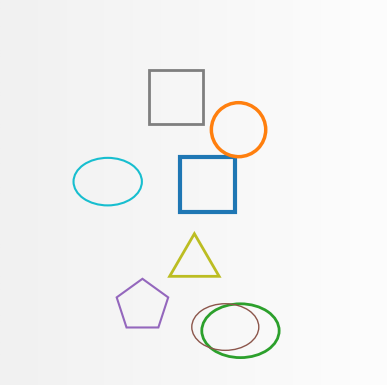[{"shape": "square", "thickness": 3, "radius": 0.36, "center": [0.536, 0.521]}, {"shape": "circle", "thickness": 2.5, "radius": 0.35, "center": [0.616, 0.663]}, {"shape": "oval", "thickness": 2, "radius": 0.5, "center": [0.621, 0.141]}, {"shape": "pentagon", "thickness": 1.5, "radius": 0.35, "center": [0.368, 0.206]}, {"shape": "oval", "thickness": 1, "radius": 0.43, "center": [0.581, 0.151]}, {"shape": "square", "thickness": 2, "radius": 0.35, "center": [0.454, 0.748]}, {"shape": "triangle", "thickness": 2, "radius": 0.37, "center": [0.502, 0.319]}, {"shape": "oval", "thickness": 1.5, "radius": 0.44, "center": [0.278, 0.528]}]